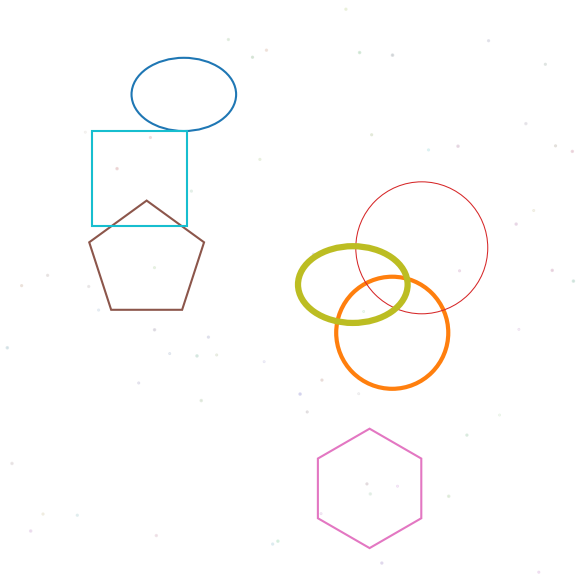[{"shape": "oval", "thickness": 1, "radius": 0.45, "center": [0.318, 0.836]}, {"shape": "circle", "thickness": 2, "radius": 0.49, "center": [0.679, 0.423]}, {"shape": "circle", "thickness": 0.5, "radius": 0.57, "center": [0.73, 0.57]}, {"shape": "pentagon", "thickness": 1, "radius": 0.52, "center": [0.254, 0.547]}, {"shape": "hexagon", "thickness": 1, "radius": 0.52, "center": [0.64, 0.153]}, {"shape": "oval", "thickness": 3, "radius": 0.47, "center": [0.611, 0.506]}, {"shape": "square", "thickness": 1, "radius": 0.41, "center": [0.242, 0.69]}]